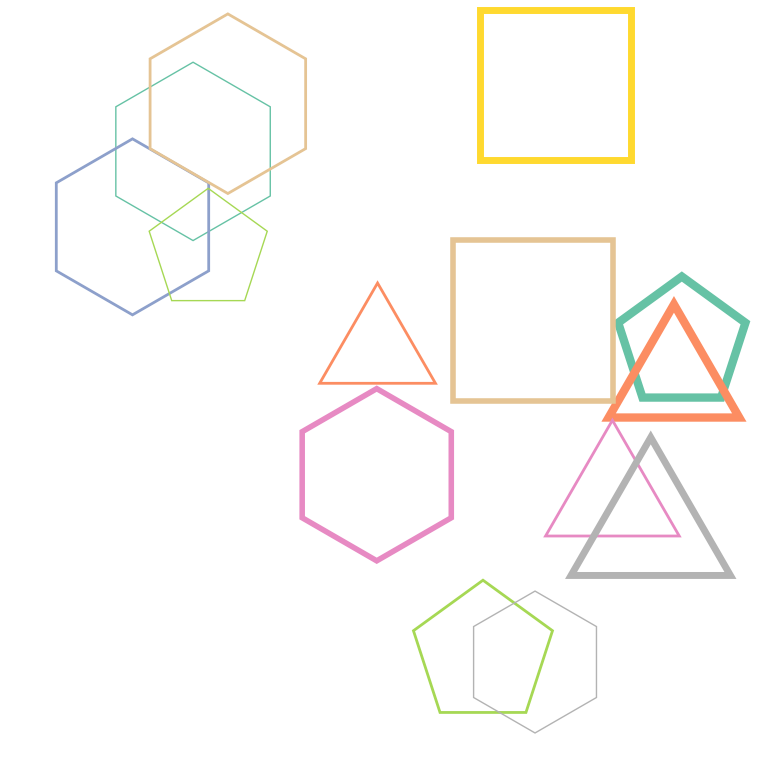[{"shape": "hexagon", "thickness": 0.5, "radius": 0.58, "center": [0.251, 0.803]}, {"shape": "pentagon", "thickness": 3, "radius": 0.43, "center": [0.885, 0.554]}, {"shape": "triangle", "thickness": 3, "radius": 0.49, "center": [0.875, 0.507]}, {"shape": "triangle", "thickness": 1, "radius": 0.43, "center": [0.49, 0.546]}, {"shape": "hexagon", "thickness": 1, "radius": 0.57, "center": [0.172, 0.705]}, {"shape": "hexagon", "thickness": 2, "radius": 0.56, "center": [0.489, 0.383]}, {"shape": "triangle", "thickness": 1, "radius": 0.5, "center": [0.795, 0.354]}, {"shape": "pentagon", "thickness": 1, "radius": 0.47, "center": [0.627, 0.152]}, {"shape": "pentagon", "thickness": 0.5, "radius": 0.4, "center": [0.27, 0.675]}, {"shape": "square", "thickness": 2.5, "radius": 0.49, "center": [0.721, 0.89]}, {"shape": "hexagon", "thickness": 1, "radius": 0.58, "center": [0.296, 0.865]}, {"shape": "square", "thickness": 2, "radius": 0.52, "center": [0.692, 0.584]}, {"shape": "hexagon", "thickness": 0.5, "radius": 0.46, "center": [0.695, 0.14]}, {"shape": "triangle", "thickness": 2.5, "radius": 0.6, "center": [0.845, 0.312]}]